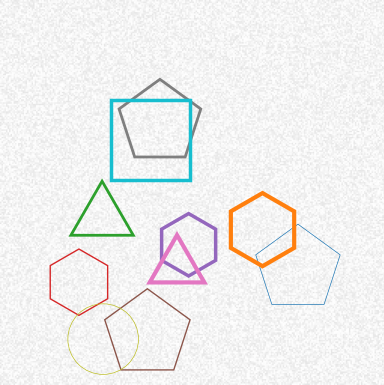[{"shape": "pentagon", "thickness": 0.5, "radius": 0.58, "center": [0.774, 0.302]}, {"shape": "hexagon", "thickness": 3, "radius": 0.47, "center": [0.682, 0.404]}, {"shape": "triangle", "thickness": 2, "radius": 0.47, "center": [0.265, 0.436]}, {"shape": "hexagon", "thickness": 1, "radius": 0.43, "center": [0.205, 0.267]}, {"shape": "hexagon", "thickness": 2.5, "radius": 0.41, "center": [0.49, 0.364]}, {"shape": "pentagon", "thickness": 1, "radius": 0.58, "center": [0.383, 0.133]}, {"shape": "triangle", "thickness": 3, "radius": 0.41, "center": [0.46, 0.307]}, {"shape": "pentagon", "thickness": 2, "radius": 0.56, "center": [0.415, 0.682]}, {"shape": "circle", "thickness": 0.5, "radius": 0.46, "center": [0.268, 0.119]}, {"shape": "square", "thickness": 2.5, "radius": 0.51, "center": [0.39, 0.636]}]